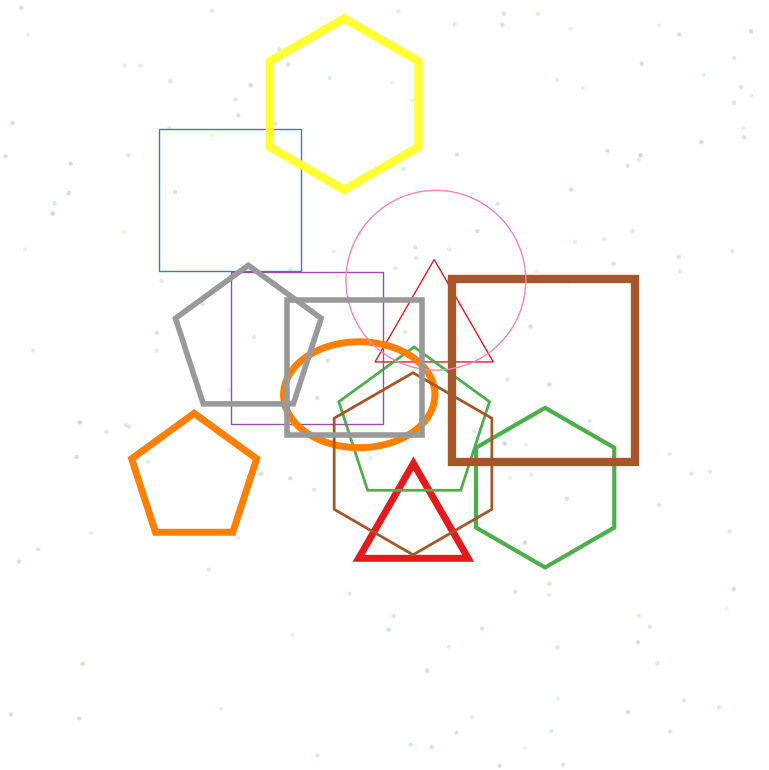[{"shape": "triangle", "thickness": 2.5, "radius": 0.41, "center": [0.537, 0.316]}, {"shape": "triangle", "thickness": 0.5, "radius": 0.44, "center": [0.564, 0.574]}, {"shape": "square", "thickness": 0.5, "radius": 0.46, "center": [0.299, 0.74]}, {"shape": "hexagon", "thickness": 1.5, "radius": 0.52, "center": [0.708, 0.367]}, {"shape": "pentagon", "thickness": 1, "radius": 0.51, "center": [0.538, 0.446]}, {"shape": "square", "thickness": 0.5, "radius": 0.49, "center": [0.399, 0.548]}, {"shape": "oval", "thickness": 2.5, "radius": 0.49, "center": [0.467, 0.487]}, {"shape": "pentagon", "thickness": 2.5, "radius": 0.43, "center": [0.252, 0.378]}, {"shape": "hexagon", "thickness": 3, "radius": 0.56, "center": [0.447, 0.865]}, {"shape": "hexagon", "thickness": 1, "radius": 0.59, "center": [0.536, 0.398]}, {"shape": "square", "thickness": 3, "radius": 0.6, "center": [0.706, 0.518]}, {"shape": "circle", "thickness": 0.5, "radius": 0.58, "center": [0.566, 0.636]}, {"shape": "pentagon", "thickness": 2, "radius": 0.5, "center": [0.322, 0.556]}, {"shape": "square", "thickness": 2, "radius": 0.44, "center": [0.461, 0.522]}]